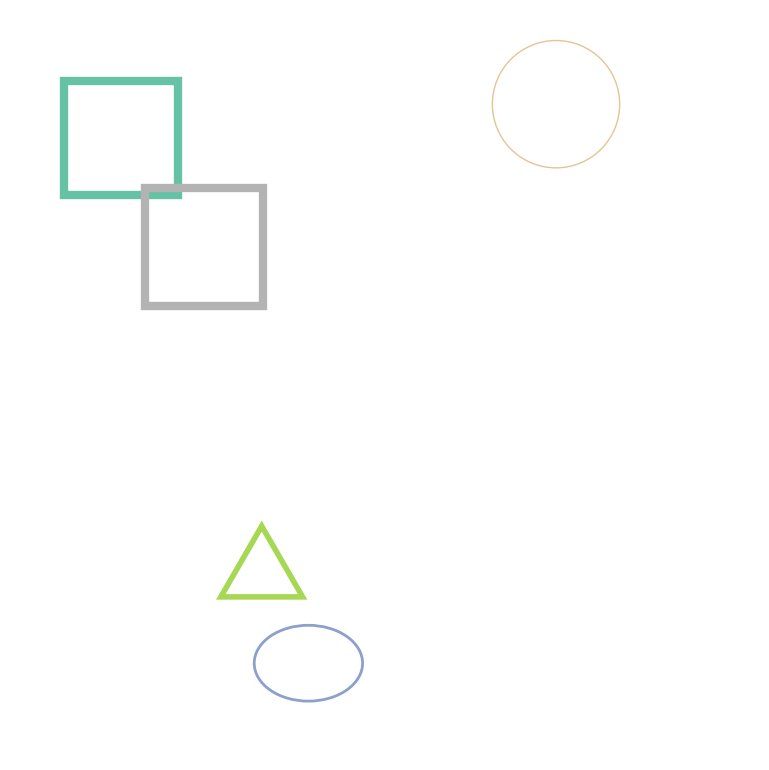[{"shape": "square", "thickness": 3, "radius": 0.37, "center": [0.157, 0.821]}, {"shape": "oval", "thickness": 1, "radius": 0.35, "center": [0.401, 0.139]}, {"shape": "triangle", "thickness": 2, "radius": 0.31, "center": [0.34, 0.255]}, {"shape": "circle", "thickness": 0.5, "radius": 0.41, "center": [0.722, 0.865]}, {"shape": "square", "thickness": 3, "radius": 0.38, "center": [0.265, 0.679]}]